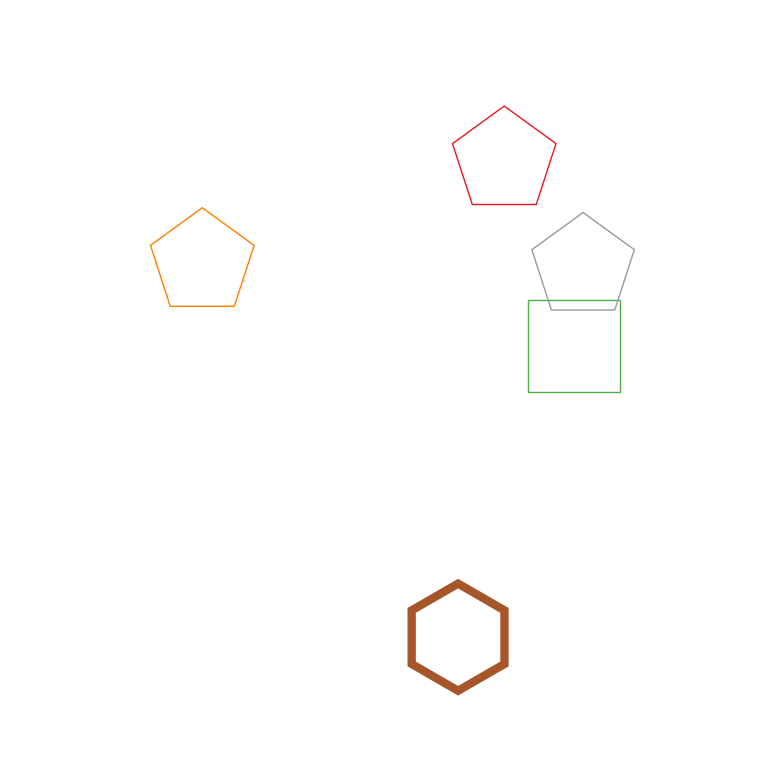[{"shape": "pentagon", "thickness": 0.5, "radius": 0.35, "center": [0.655, 0.792]}, {"shape": "square", "thickness": 0.5, "radius": 0.3, "center": [0.746, 0.551]}, {"shape": "pentagon", "thickness": 0.5, "radius": 0.35, "center": [0.263, 0.659]}, {"shape": "hexagon", "thickness": 3, "radius": 0.35, "center": [0.595, 0.172]}, {"shape": "pentagon", "thickness": 0.5, "radius": 0.35, "center": [0.757, 0.654]}]